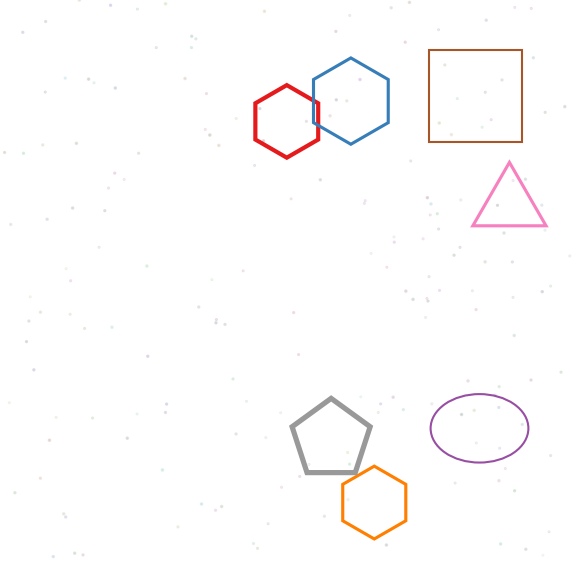[{"shape": "hexagon", "thickness": 2, "radius": 0.31, "center": [0.497, 0.789]}, {"shape": "hexagon", "thickness": 1.5, "radius": 0.37, "center": [0.608, 0.824]}, {"shape": "oval", "thickness": 1, "radius": 0.42, "center": [0.83, 0.257]}, {"shape": "hexagon", "thickness": 1.5, "radius": 0.32, "center": [0.648, 0.129]}, {"shape": "square", "thickness": 1, "radius": 0.4, "center": [0.823, 0.833]}, {"shape": "triangle", "thickness": 1.5, "radius": 0.37, "center": [0.882, 0.645]}, {"shape": "pentagon", "thickness": 2.5, "radius": 0.36, "center": [0.573, 0.238]}]